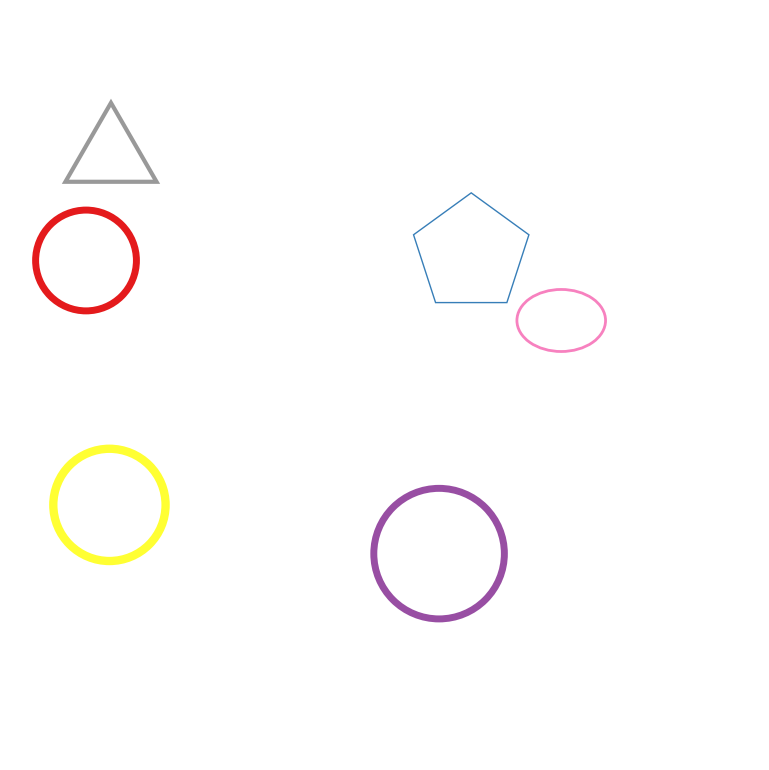[{"shape": "circle", "thickness": 2.5, "radius": 0.33, "center": [0.112, 0.662]}, {"shape": "pentagon", "thickness": 0.5, "radius": 0.39, "center": [0.612, 0.671]}, {"shape": "circle", "thickness": 2.5, "radius": 0.42, "center": [0.57, 0.281]}, {"shape": "circle", "thickness": 3, "radius": 0.36, "center": [0.142, 0.344]}, {"shape": "oval", "thickness": 1, "radius": 0.29, "center": [0.729, 0.584]}, {"shape": "triangle", "thickness": 1.5, "radius": 0.34, "center": [0.144, 0.798]}]